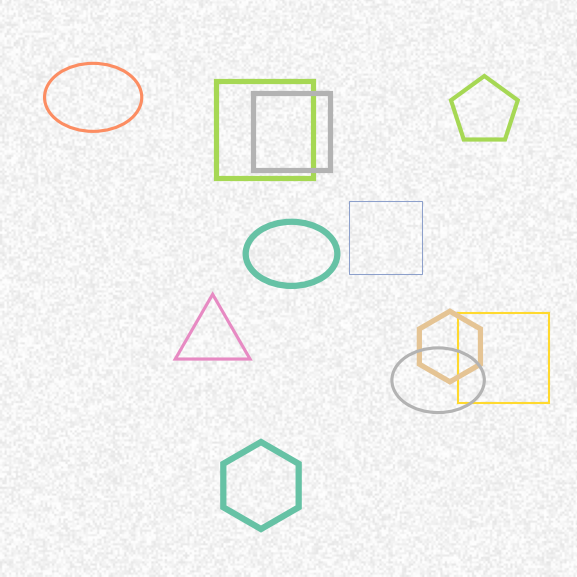[{"shape": "hexagon", "thickness": 3, "radius": 0.38, "center": [0.452, 0.158]}, {"shape": "oval", "thickness": 3, "radius": 0.4, "center": [0.505, 0.56]}, {"shape": "oval", "thickness": 1.5, "radius": 0.42, "center": [0.161, 0.831]}, {"shape": "square", "thickness": 0.5, "radius": 0.32, "center": [0.668, 0.588]}, {"shape": "triangle", "thickness": 1.5, "radius": 0.37, "center": [0.368, 0.415]}, {"shape": "square", "thickness": 2.5, "radius": 0.42, "center": [0.459, 0.775]}, {"shape": "pentagon", "thickness": 2, "radius": 0.3, "center": [0.839, 0.807]}, {"shape": "square", "thickness": 1, "radius": 0.39, "center": [0.872, 0.379]}, {"shape": "hexagon", "thickness": 2.5, "radius": 0.31, "center": [0.779, 0.399]}, {"shape": "oval", "thickness": 1.5, "radius": 0.4, "center": [0.759, 0.341]}, {"shape": "square", "thickness": 2.5, "radius": 0.33, "center": [0.505, 0.772]}]